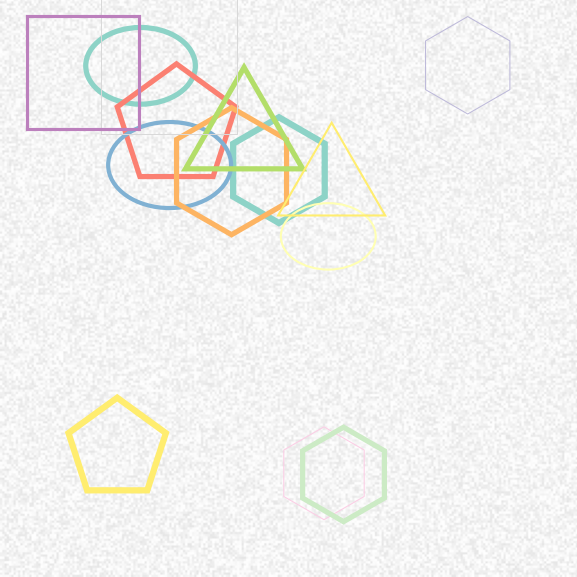[{"shape": "hexagon", "thickness": 3, "radius": 0.46, "center": [0.483, 0.705]}, {"shape": "oval", "thickness": 2.5, "radius": 0.47, "center": [0.243, 0.885]}, {"shape": "oval", "thickness": 1, "radius": 0.41, "center": [0.568, 0.59]}, {"shape": "hexagon", "thickness": 0.5, "radius": 0.42, "center": [0.81, 0.886]}, {"shape": "pentagon", "thickness": 2.5, "radius": 0.54, "center": [0.306, 0.781]}, {"shape": "oval", "thickness": 2, "radius": 0.53, "center": [0.294, 0.713]}, {"shape": "hexagon", "thickness": 2.5, "radius": 0.55, "center": [0.401, 0.703]}, {"shape": "triangle", "thickness": 2.5, "radius": 0.59, "center": [0.423, 0.765]}, {"shape": "hexagon", "thickness": 0.5, "radius": 0.4, "center": [0.561, 0.18]}, {"shape": "square", "thickness": 0.5, "radius": 0.59, "center": [0.293, 0.884]}, {"shape": "square", "thickness": 1.5, "radius": 0.49, "center": [0.144, 0.874]}, {"shape": "hexagon", "thickness": 2.5, "radius": 0.41, "center": [0.595, 0.178]}, {"shape": "pentagon", "thickness": 3, "radius": 0.44, "center": [0.203, 0.222]}, {"shape": "triangle", "thickness": 1, "radius": 0.54, "center": [0.574, 0.68]}]